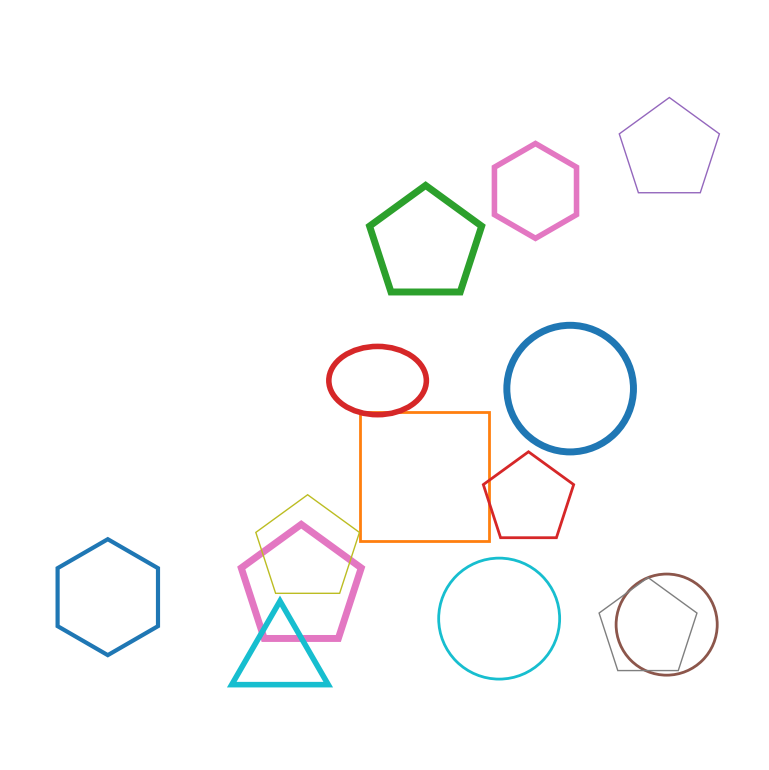[{"shape": "hexagon", "thickness": 1.5, "radius": 0.38, "center": [0.14, 0.224]}, {"shape": "circle", "thickness": 2.5, "radius": 0.41, "center": [0.74, 0.495]}, {"shape": "square", "thickness": 1, "radius": 0.42, "center": [0.551, 0.381]}, {"shape": "pentagon", "thickness": 2.5, "radius": 0.38, "center": [0.553, 0.683]}, {"shape": "pentagon", "thickness": 1, "radius": 0.31, "center": [0.686, 0.352]}, {"shape": "oval", "thickness": 2, "radius": 0.32, "center": [0.49, 0.506]}, {"shape": "pentagon", "thickness": 0.5, "radius": 0.34, "center": [0.869, 0.805]}, {"shape": "circle", "thickness": 1, "radius": 0.33, "center": [0.866, 0.189]}, {"shape": "pentagon", "thickness": 2.5, "radius": 0.41, "center": [0.391, 0.237]}, {"shape": "hexagon", "thickness": 2, "radius": 0.31, "center": [0.695, 0.752]}, {"shape": "pentagon", "thickness": 0.5, "radius": 0.33, "center": [0.842, 0.183]}, {"shape": "pentagon", "thickness": 0.5, "radius": 0.35, "center": [0.4, 0.287]}, {"shape": "circle", "thickness": 1, "radius": 0.39, "center": [0.648, 0.197]}, {"shape": "triangle", "thickness": 2, "radius": 0.36, "center": [0.364, 0.147]}]